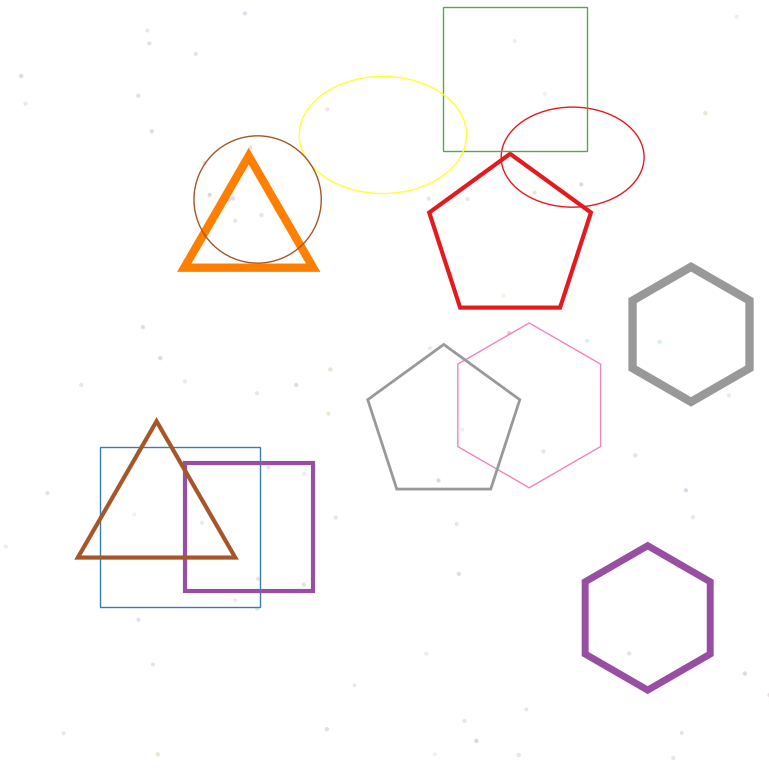[{"shape": "oval", "thickness": 0.5, "radius": 0.46, "center": [0.744, 0.796]}, {"shape": "pentagon", "thickness": 1.5, "radius": 0.55, "center": [0.662, 0.69]}, {"shape": "square", "thickness": 0.5, "radius": 0.52, "center": [0.234, 0.316]}, {"shape": "square", "thickness": 0.5, "radius": 0.47, "center": [0.668, 0.898]}, {"shape": "square", "thickness": 1.5, "radius": 0.41, "center": [0.323, 0.315]}, {"shape": "hexagon", "thickness": 2.5, "radius": 0.47, "center": [0.841, 0.198]}, {"shape": "triangle", "thickness": 3, "radius": 0.48, "center": [0.323, 0.701]}, {"shape": "oval", "thickness": 0.5, "radius": 0.54, "center": [0.497, 0.825]}, {"shape": "triangle", "thickness": 1.5, "radius": 0.59, "center": [0.203, 0.335]}, {"shape": "circle", "thickness": 0.5, "radius": 0.41, "center": [0.335, 0.741]}, {"shape": "hexagon", "thickness": 0.5, "radius": 0.54, "center": [0.687, 0.474]}, {"shape": "hexagon", "thickness": 3, "radius": 0.44, "center": [0.897, 0.566]}, {"shape": "pentagon", "thickness": 1, "radius": 0.52, "center": [0.576, 0.449]}]